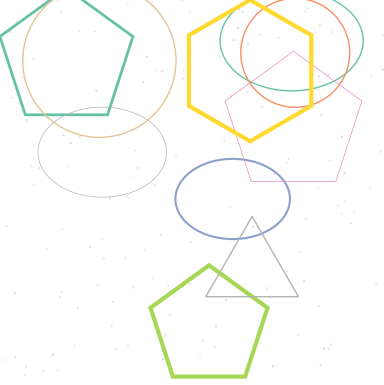[{"shape": "oval", "thickness": 1, "radius": 0.93, "center": [0.758, 0.894]}, {"shape": "pentagon", "thickness": 2, "radius": 0.91, "center": [0.173, 0.849]}, {"shape": "circle", "thickness": 1, "radius": 0.71, "center": [0.767, 0.863]}, {"shape": "oval", "thickness": 1.5, "radius": 0.74, "center": [0.604, 0.483]}, {"shape": "pentagon", "thickness": 0.5, "radius": 0.93, "center": [0.762, 0.68]}, {"shape": "pentagon", "thickness": 3, "radius": 0.8, "center": [0.543, 0.151]}, {"shape": "hexagon", "thickness": 3, "radius": 0.92, "center": [0.65, 0.817]}, {"shape": "circle", "thickness": 1, "radius": 1.0, "center": [0.258, 0.842]}, {"shape": "oval", "thickness": 0.5, "radius": 0.84, "center": [0.266, 0.605]}, {"shape": "triangle", "thickness": 1, "radius": 0.7, "center": [0.655, 0.299]}]